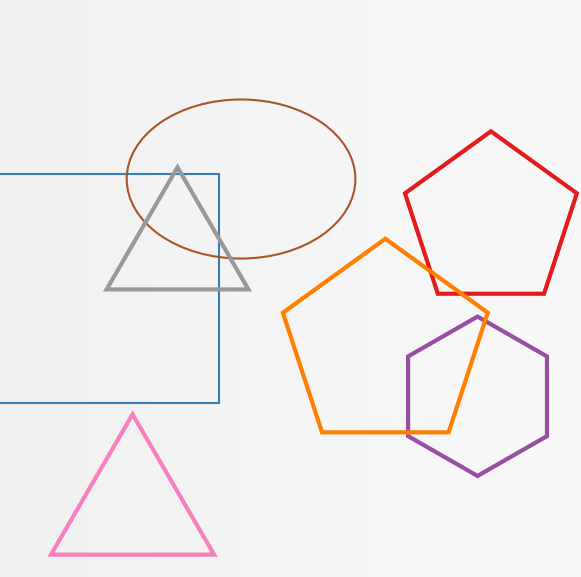[{"shape": "pentagon", "thickness": 2, "radius": 0.78, "center": [0.845, 0.616]}, {"shape": "square", "thickness": 1, "radius": 0.99, "center": [0.179, 0.5]}, {"shape": "hexagon", "thickness": 2, "radius": 0.69, "center": [0.822, 0.313]}, {"shape": "pentagon", "thickness": 2, "radius": 0.93, "center": [0.663, 0.4]}, {"shape": "oval", "thickness": 1, "radius": 0.98, "center": [0.415, 0.689]}, {"shape": "triangle", "thickness": 2, "radius": 0.81, "center": [0.228, 0.12]}, {"shape": "triangle", "thickness": 2, "radius": 0.7, "center": [0.305, 0.568]}]